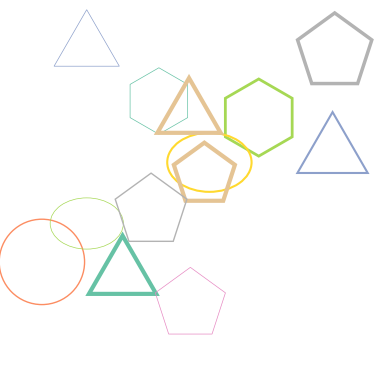[{"shape": "hexagon", "thickness": 0.5, "radius": 0.43, "center": [0.413, 0.738]}, {"shape": "triangle", "thickness": 3, "radius": 0.5, "center": [0.318, 0.287]}, {"shape": "circle", "thickness": 1, "radius": 0.55, "center": [0.109, 0.32]}, {"shape": "triangle", "thickness": 0.5, "radius": 0.49, "center": [0.225, 0.877]}, {"shape": "triangle", "thickness": 1.5, "radius": 0.53, "center": [0.864, 0.603]}, {"shape": "pentagon", "thickness": 0.5, "radius": 0.48, "center": [0.494, 0.21]}, {"shape": "hexagon", "thickness": 2, "radius": 0.5, "center": [0.672, 0.695]}, {"shape": "oval", "thickness": 0.5, "radius": 0.48, "center": [0.225, 0.42]}, {"shape": "oval", "thickness": 1.5, "radius": 0.55, "center": [0.544, 0.578]}, {"shape": "triangle", "thickness": 3, "radius": 0.47, "center": [0.491, 0.702]}, {"shape": "pentagon", "thickness": 3, "radius": 0.42, "center": [0.531, 0.546]}, {"shape": "pentagon", "thickness": 1, "radius": 0.49, "center": [0.392, 0.452]}, {"shape": "pentagon", "thickness": 2.5, "radius": 0.51, "center": [0.869, 0.865]}]